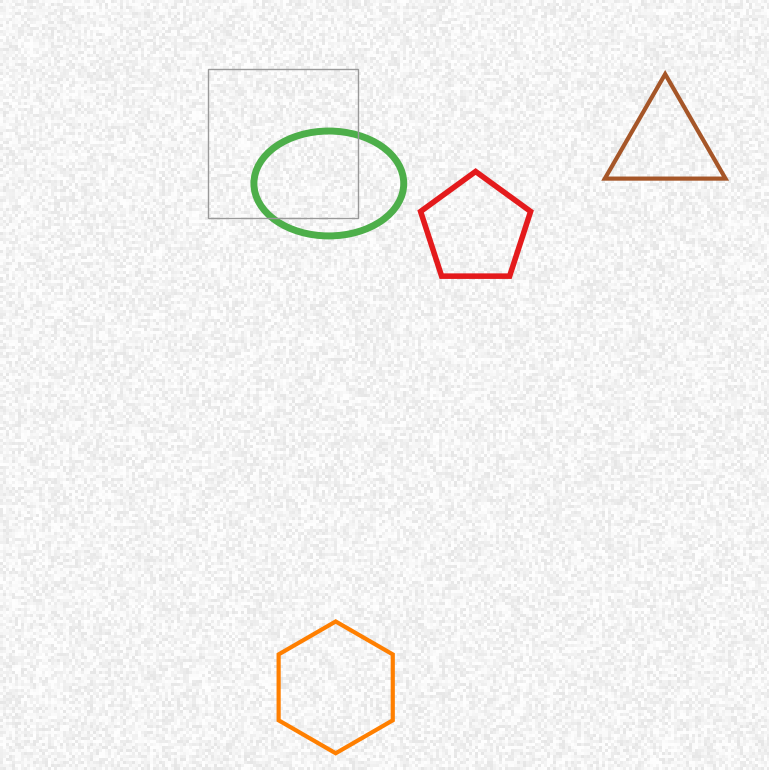[{"shape": "pentagon", "thickness": 2, "radius": 0.38, "center": [0.618, 0.702]}, {"shape": "oval", "thickness": 2.5, "radius": 0.49, "center": [0.427, 0.762]}, {"shape": "hexagon", "thickness": 1.5, "radius": 0.43, "center": [0.436, 0.107]}, {"shape": "triangle", "thickness": 1.5, "radius": 0.45, "center": [0.864, 0.813]}, {"shape": "square", "thickness": 0.5, "radius": 0.49, "center": [0.367, 0.814]}]